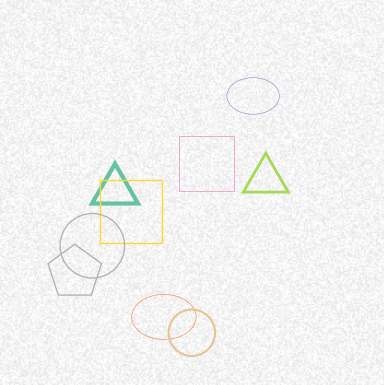[{"shape": "triangle", "thickness": 3, "radius": 0.34, "center": [0.299, 0.506]}, {"shape": "oval", "thickness": 0.5, "radius": 0.42, "center": [0.426, 0.177]}, {"shape": "oval", "thickness": 0.5, "radius": 0.34, "center": [0.657, 0.751]}, {"shape": "square", "thickness": 0.5, "radius": 0.36, "center": [0.537, 0.575]}, {"shape": "triangle", "thickness": 2, "radius": 0.34, "center": [0.69, 0.535]}, {"shape": "square", "thickness": 1, "radius": 0.4, "center": [0.341, 0.451]}, {"shape": "circle", "thickness": 1.5, "radius": 0.3, "center": [0.498, 0.136]}, {"shape": "pentagon", "thickness": 1, "radius": 0.36, "center": [0.194, 0.293]}, {"shape": "circle", "thickness": 1, "radius": 0.42, "center": [0.24, 0.362]}]